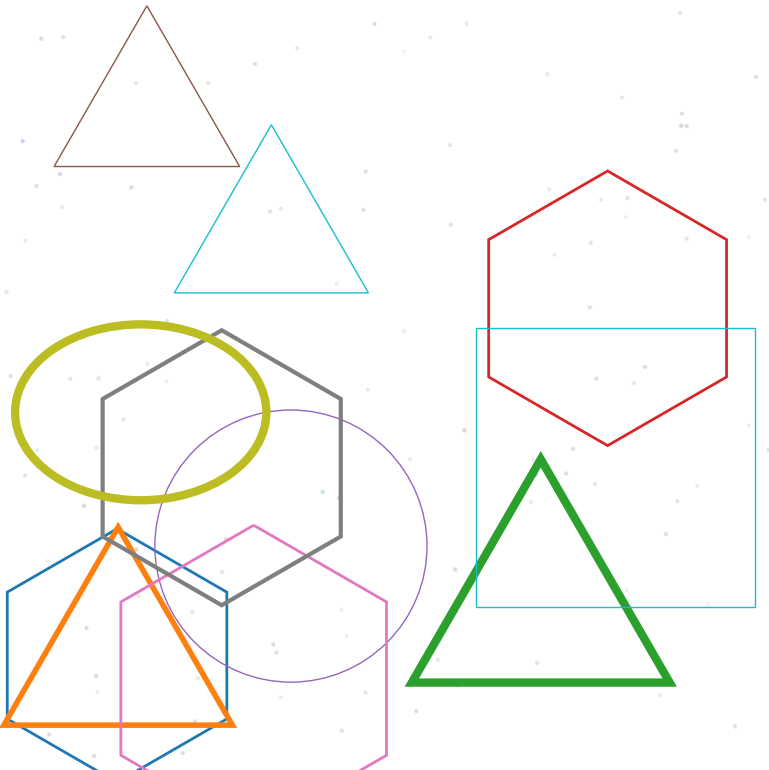[{"shape": "hexagon", "thickness": 1, "radius": 0.82, "center": [0.152, 0.149]}, {"shape": "triangle", "thickness": 2, "radius": 0.86, "center": [0.153, 0.144]}, {"shape": "triangle", "thickness": 3, "radius": 0.97, "center": [0.702, 0.21]}, {"shape": "hexagon", "thickness": 1, "radius": 0.89, "center": [0.789, 0.6]}, {"shape": "circle", "thickness": 0.5, "radius": 0.88, "center": [0.378, 0.291]}, {"shape": "triangle", "thickness": 0.5, "radius": 0.7, "center": [0.191, 0.853]}, {"shape": "hexagon", "thickness": 1, "radius": 1.0, "center": [0.329, 0.119]}, {"shape": "hexagon", "thickness": 1.5, "radius": 0.89, "center": [0.288, 0.393]}, {"shape": "oval", "thickness": 3, "radius": 0.82, "center": [0.183, 0.465]}, {"shape": "square", "thickness": 0.5, "radius": 0.91, "center": [0.8, 0.392]}, {"shape": "triangle", "thickness": 0.5, "radius": 0.73, "center": [0.352, 0.692]}]